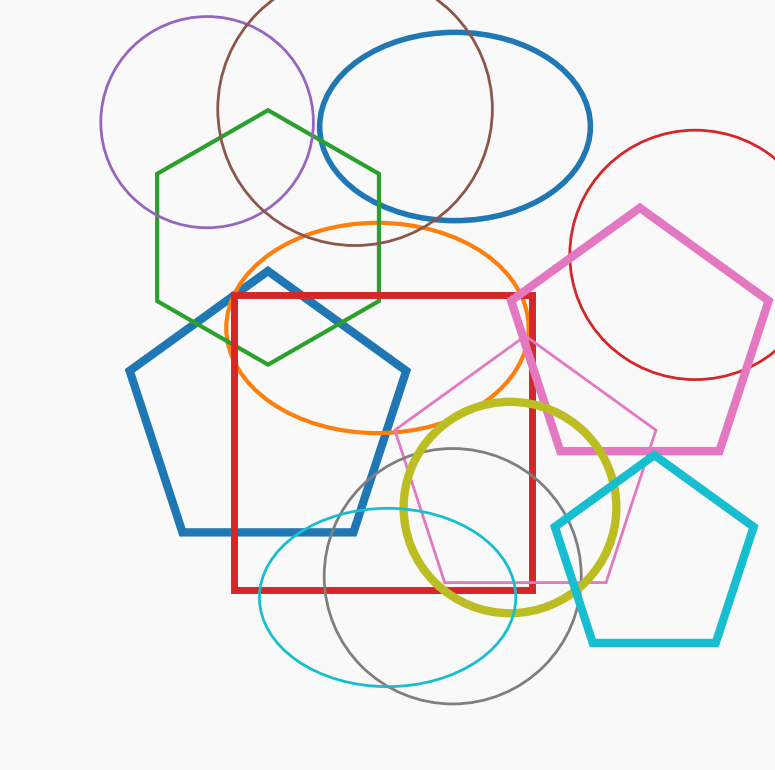[{"shape": "pentagon", "thickness": 3, "radius": 0.94, "center": [0.346, 0.46]}, {"shape": "oval", "thickness": 2, "radius": 0.87, "center": [0.587, 0.836]}, {"shape": "oval", "thickness": 1.5, "radius": 0.98, "center": [0.487, 0.574]}, {"shape": "hexagon", "thickness": 1.5, "radius": 0.83, "center": [0.346, 0.692]}, {"shape": "square", "thickness": 2.5, "radius": 0.96, "center": [0.494, 0.425]}, {"shape": "circle", "thickness": 1, "radius": 0.81, "center": [0.897, 0.669]}, {"shape": "circle", "thickness": 1, "radius": 0.69, "center": [0.267, 0.841]}, {"shape": "circle", "thickness": 1, "radius": 0.89, "center": [0.458, 0.858]}, {"shape": "pentagon", "thickness": 3, "radius": 0.87, "center": [0.826, 0.555]}, {"shape": "pentagon", "thickness": 1, "radius": 0.89, "center": [0.678, 0.387]}, {"shape": "circle", "thickness": 1, "radius": 0.83, "center": [0.584, 0.252]}, {"shape": "circle", "thickness": 3, "radius": 0.69, "center": [0.658, 0.341]}, {"shape": "pentagon", "thickness": 3, "radius": 0.67, "center": [0.844, 0.274]}, {"shape": "oval", "thickness": 1, "radius": 0.83, "center": [0.5, 0.224]}]